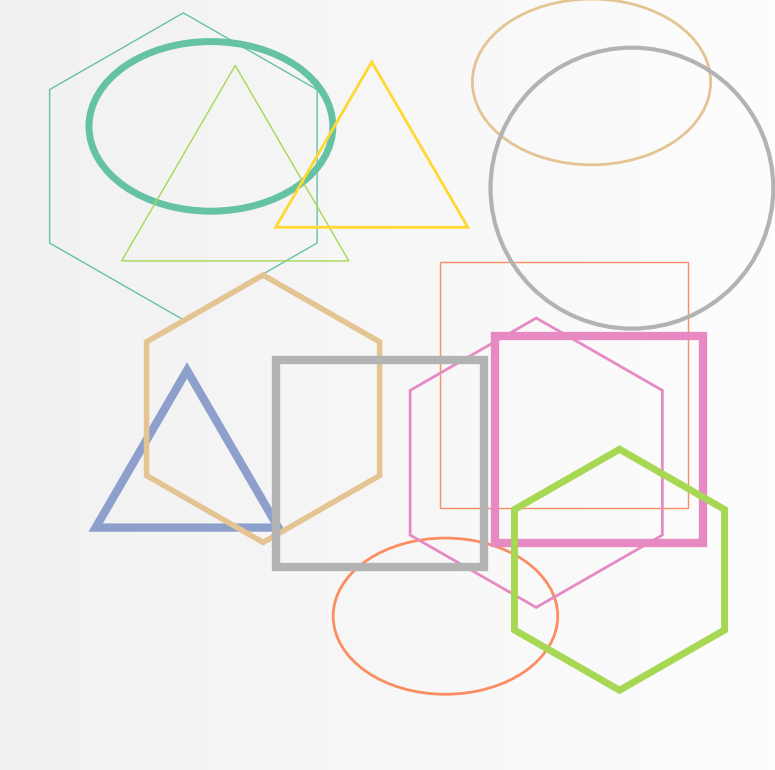[{"shape": "oval", "thickness": 2.5, "radius": 0.79, "center": [0.272, 0.836]}, {"shape": "hexagon", "thickness": 0.5, "radius": 1.0, "center": [0.237, 0.784]}, {"shape": "square", "thickness": 0.5, "radius": 0.8, "center": [0.728, 0.5]}, {"shape": "oval", "thickness": 1, "radius": 0.72, "center": [0.575, 0.2]}, {"shape": "triangle", "thickness": 3, "radius": 0.68, "center": [0.241, 0.383]}, {"shape": "hexagon", "thickness": 1, "radius": 0.94, "center": [0.692, 0.399]}, {"shape": "square", "thickness": 3, "radius": 0.67, "center": [0.773, 0.429]}, {"shape": "triangle", "thickness": 0.5, "radius": 0.85, "center": [0.303, 0.746]}, {"shape": "hexagon", "thickness": 2.5, "radius": 0.78, "center": [0.799, 0.26]}, {"shape": "triangle", "thickness": 1, "radius": 0.72, "center": [0.48, 0.776]}, {"shape": "hexagon", "thickness": 2, "radius": 0.87, "center": [0.339, 0.469]}, {"shape": "oval", "thickness": 1, "radius": 0.77, "center": [0.763, 0.894]}, {"shape": "circle", "thickness": 1.5, "radius": 0.91, "center": [0.815, 0.756]}, {"shape": "square", "thickness": 3, "radius": 0.67, "center": [0.49, 0.398]}]